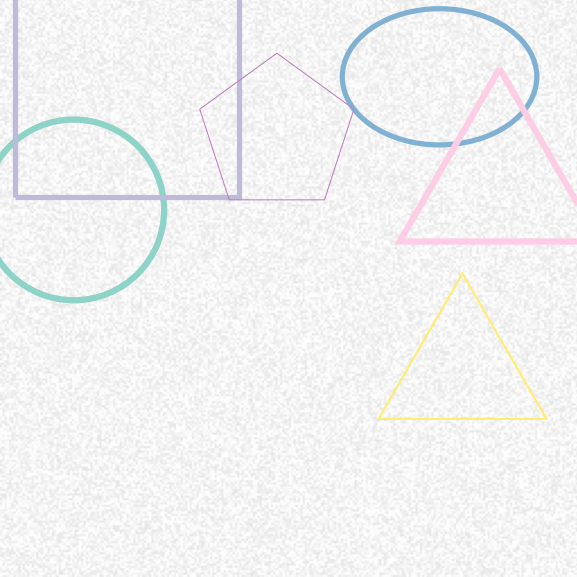[{"shape": "circle", "thickness": 3, "radius": 0.78, "center": [0.128, 0.636]}, {"shape": "square", "thickness": 2.5, "radius": 0.97, "center": [0.22, 0.852]}, {"shape": "oval", "thickness": 2.5, "radius": 0.84, "center": [0.761, 0.866]}, {"shape": "triangle", "thickness": 3, "radius": 1.0, "center": [0.865, 0.681]}, {"shape": "pentagon", "thickness": 0.5, "radius": 0.7, "center": [0.479, 0.767]}, {"shape": "triangle", "thickness": 1, "radius": 0.84, "center": [0.801, 0.358]}]